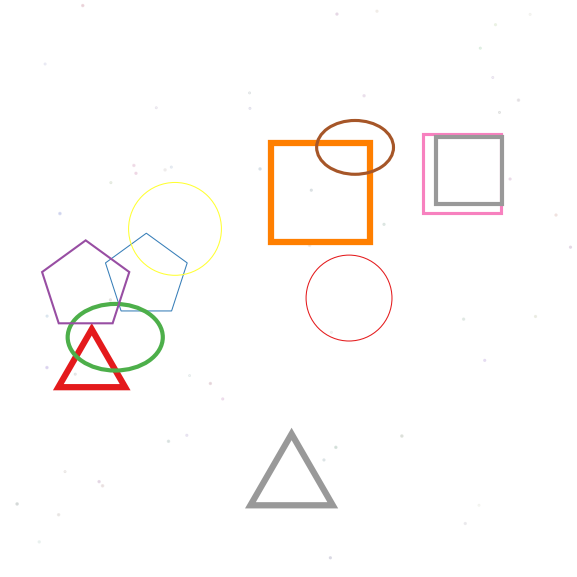[{"shape": "circle", "thickness": 0.5, "radius": 0.37, "center": [0.604, 0.483]}, {"shape": "triangle", "thickness": 3, "radius": 0.33, "center": [0.159, 0.362]}, {"shape": "pentagon", "thickness": 0.5, "radius": 0.37, "center": [0.253, 0.521]}, {"shape": "oval", "thickness": 2, "radius": 0.41, "center": [0.2, 0.415]}, {"shape": "pentagon", "thickness": 1, "radius": 0.4, "center": [0.148, 0.504]}, {"shape": "square", "thickness": 3, "radius": 0.43, "center": [0.555, 0.665]}, {"shape": "circle", "thickness": 0.5, "radius": 0.4, "center": [0.303, 0.603]}, {"shape": "oval", "thickness": 1.5, "radius": 0.33, "center": [0.615, 0.744]}, {"shape": "square", "thickness": 1.5, "radius": 0.34, "center": [0.8, 0.699]}, {"shape": "square", "thickness": 2, "radius": 0.29, "center": [0.812, 0.704]}, {"shape": "triangle", "thickness": 3, "radius": 0.41, "center": [0.505, 0.165]}]